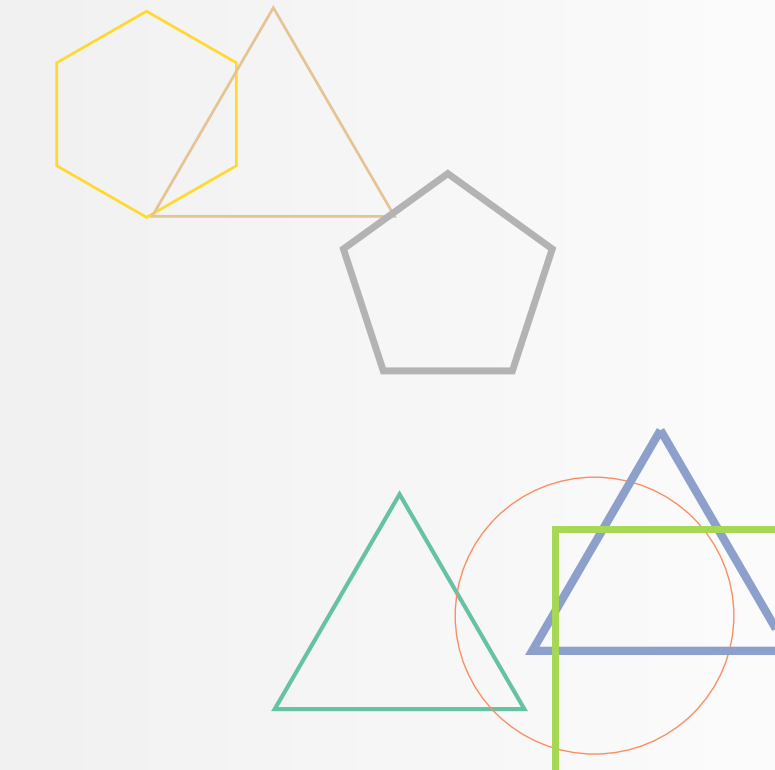[{"shape": "triangle", "thickness": 1.5, "radius": 0.93, "center": [0.516, 0.172]}, {"shape": "circle", "thickness": 0.5, "radius": 0.9, "center": [0.767, 0.2]}, {"shape": "triangle", "thickness": 3, "radius": 0.96, "center": [0.852, 0.25]}, {"shape": "square", "thickness": 2.5, "radius": 0.88, "center": [0.892, 0.137]}, {"shape": "hexagon", "thickness": 1, "radius": 0.67, "center": [0.189, 0.852]}, {"shape": "triangle", "thickness": 1, "radius": 0.9, "center": [0.353, 0.809]}, {"shape": "pentagon", "thickness": 2.5, "radius": 0.71, "center": [0.578, 0.633]}]